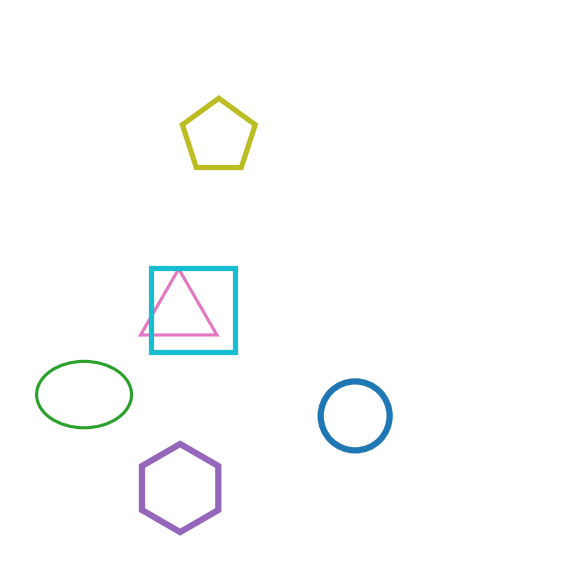[{"shape": "circle", "thickness": 3, "radius": 0.3, "center": [0.615, 0.279]}, {"shape": "oval", "thickness": 1.5, "radius": 0.41, "center": [0.146, 0.316]}, {"shape": "hexagon", "thickness": 3, "radius": 0.38, "center": [0.312, 0.154]}, {"shape": "triangle", "thickness": 1.5, "radius": 0.38, "center": [0.309, 0.457]}, {"shape": "pentagon", "thickness": 2.5, "radius": 0.33, "center": [0.379, 0.763]}, {"shape": "square", "thickness": 2.5, "radius": 0.36, "center": [0.334, 0.462]}]